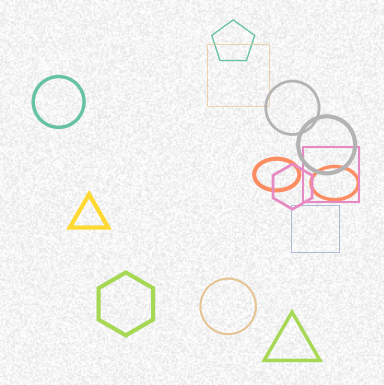[{"shape": "circle", "thickness": 2.5, "radius": 0.33, "center": [0.152, 0.735]}, {"shape": "pentagon", "thickness": 1, "radius": 0.29, "center": [0.606, 0.89]}, {"shape": "oval", "thickness": 2.5, "radius": 0.31, "center": [0.869, 0.524]}, {"shape": "oval", "thickness": 3, "radius": 0.29, "center": [0.719, 0.547]}, {"shape": "square", "thickness": 0.5, "radius": 0.31, "center": [0.818, 0.407]}, {"shape": "hexagon", "thickness": 2, "radius": 0.29, "center": [0.76, 0.515]}, {"shape": "square", "thickness": 1.5, "radius": 0.36, "center": [0.86, 0.547]}, {"shape": "triangle", "thickness": 2.5, "radius": 0.42, "center": [0.759, 0.106]}, {"shape": "hexagon", "thickness": 3, "radius": 0.41, "center": [0.327, 0.211]}, {"shape": "triangle", "thickness": 3, "radius": 0.29, "center": [0.231, 0.438]}, {"shape": "circle", "thickness": 1.5, "radius": 0.36, "center": [0.593, 0.204]}, {"shape": "square", "thickness": 0.5, "radius": 0.4, "center": [0.618, 0.805]}, {"shape": "circle", "thickness": 2, "radius": 0.35, "center": [0.76, 0.72]}, {"shape": "circle", "thickness": 3, "radius": 0.37, "center": [0.849, 0.624]}]